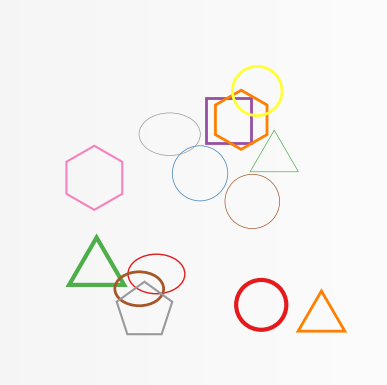[{"shape": "oval", "thickness": 1, "radius": 0.37, "center": [0.404, 0.288]}, {"shape": "circle", "thickness": 3, "radius": 0.32, "center": [0.674, 0.208]}, {"shape": "circle", "thickness": 0.5, "radius": 0.36, "center": [0.516, 0.55]}, {"shape": "triangle", "thickness": 0.5, "radius": 0.36, "center": [0.708, 0.59]}, {"shape": "triangle", "thickness": 3, "radius": 0.41, "center": [0.249, 0.301]}, {"shape": "square", "thickness": 2, "radius": 0.29, "center": [0.59, 0.687]}, {"shape": "hexagon", "thickness": 2, "radius": 0.38, "center": [0.623, 0.689]}, {"shape": "triangle", "thickness": 2, "radius": 0.35, "center": [0.83, 0.175]}, {"shape": "circle", "thickness": 2, "radius": 0.32, "center": [0.664, 0.764]}, {"shape": "oval", "thickness": 2, "radius": 0.31, "center": [0.359, 0.25]}, {"shape": "circle", "thickness": 0.5, "radius": 0.35, "center": [0.651, 0.477]}, {"shape": "hexagon", "thickness": 1.5, "radius": 0.42, "center": [0.243, 0.538]}, {"shape": "pentagon", "thickness": 1.5, "radius": 0.38, "center": [0.373, 0.193]}, {"shape": "oval", "thickness": 0.5, "radius": 0.4, "center": [0.438, 0.651]}]